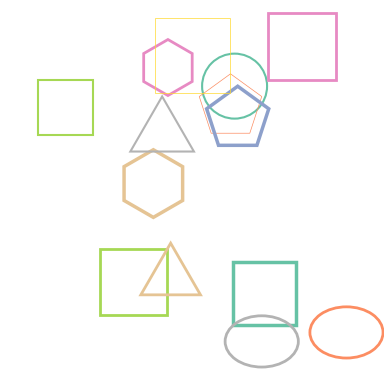[{"shape": "circle", "thickness": 1.5, "radius": 0.42, "center": [0.609, 0.776]}, {"shape": "square", "thickness": 2.5, "radius": 0.41, "center": [0.688, 0.237]}, {"shape": "oval", "thickness": 2, "radius": 0.48, "center": [0.9, 0.137]}, {"shape": "pentagon", "thickness": 0.5, "radius": 0.43, "center": [0.599, 0.723]}, {"shape": "pentagon", "thickness": 2.5, "radius": 0.42, "center": [0.617, 0.691]}, {"shape": "hexagon", "thickness": 2, "radius": 0.36, "center": [0.436, 0.825]}, {"shape": "square", "thickness": 2, "radius": 0.44, "center": [0.784, 0.879]}, {"shape": "square", "thickness": 2, "radius": 0.43, "center": [0.347, 0.267]}, {"shape": "square", "thickness": 1.5, "radius": 0.36, "center": [0.17, 0.721]}, {"shape": "square", "thickness": 0.5, "radius": 0.49, "center": [0.5, 0.857]}, {"shape": "hexagon", "thickness": 2.5, "radius": 0.44, "center": [0.398, 0.523]}, {"shape": "triangle", "thickness": 2, "radius": 0.45, "center": [0.443, 0.279]}, {"shape": "oval", "thickness": 2, "radius": 0.48, "center": [0.68, 0.113]}, {"shape": "triangle", "thickness": 1.5, "radius": 0.48, "center": [0.421, 0.654]}]